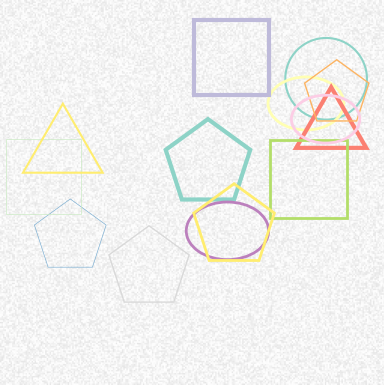[{"shape": "circle", "thickness": 1.5, "radius": 0.53, "center": [0.847, 0.795]}, {"shape": "pentagon", "thickness": 3, "radius": 0.58, "center": [0.54, 0.575]}, {"shape": "oval", "thickness": 2, "radius": 0.49, "center": [0.795, 0.731]}, {"shape": "square", "thickness": 3, "radius": 0.49, "center": [0.601, 0.851]}, {"shape": "triangle", "thickness": 3, "radius": 0.53, "center": [0.86, 0.668]}, {"shape": "pentagon", "thickness": 0.5, "radius": 0.49, "center": [0.183, 0.385]}, {"shape": "pentagon", "thickness": 1, "radius": 0.44, "center": [0.875, 0.757]}, {"shape": "square", "thickness": 2, "radius": 0.5, "center": [0.801, 0.535]}, {"shape": "oval", "thickness": 2, "radius": 0.44, "center": [0.846, 0.69]}, {"shape": "pentagon", "thickness": 1, "radius": 0.55, "center": [0.387, 0.304]}, {"shape": "oval", "thickness": 2, "radius": 0.53, "center": [0.591, 0.4]}, {"shape": "square", "thickness": 0.5, "radius": 0.48, "center": [0.113, 0.541]}, {"shape": "triangle", "thickness": 1.5, "radius": 0.6, "center": [0.163, 0.611]}, {"shape": "pentagon", "thickness": 2, "radius": 0.55, "center": [0.608, 0.413]}]